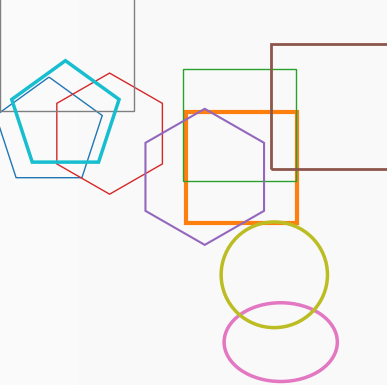[{"shape": "pentagon", "thickness": 1, "radius": 0.72, "center": [0.126, 0.655]}, {"shape": "square", "thickness": 3, "radius": 0.72, "center": [0.622, 0.566]}, {"shape": "square", "thickness": 1, "radius": 0.73, "center": [0.618, 0.674]}, {"shape": "hexagon", "thickness": 1, "radius": 0.79, "center": [0.283, 0.653]}, {"shape": "hexagon", "thickness": 1.5, "radius": 0.88, "center": [0.528, 0.541]}, {"shape": "square", "thickness": 2, "radius": 0.81, "center": [0.862, 0.723]}, {"shape": "oval", "thickness": 2.5, "radius": 0.73, "center": [0.724, 0.111]}, {"shape": "square", "thickness": 1, "radius": 0.87, "center": [0.173, 0.884]}, {"shape": "circle", "thickness": 2.5, "radius": 0.69, "center": [0.708, 0.286]}, {"shape": "pentagon", "thickness": 2.5, "radius": 0.73, "center": [0.169, 0.697]}]